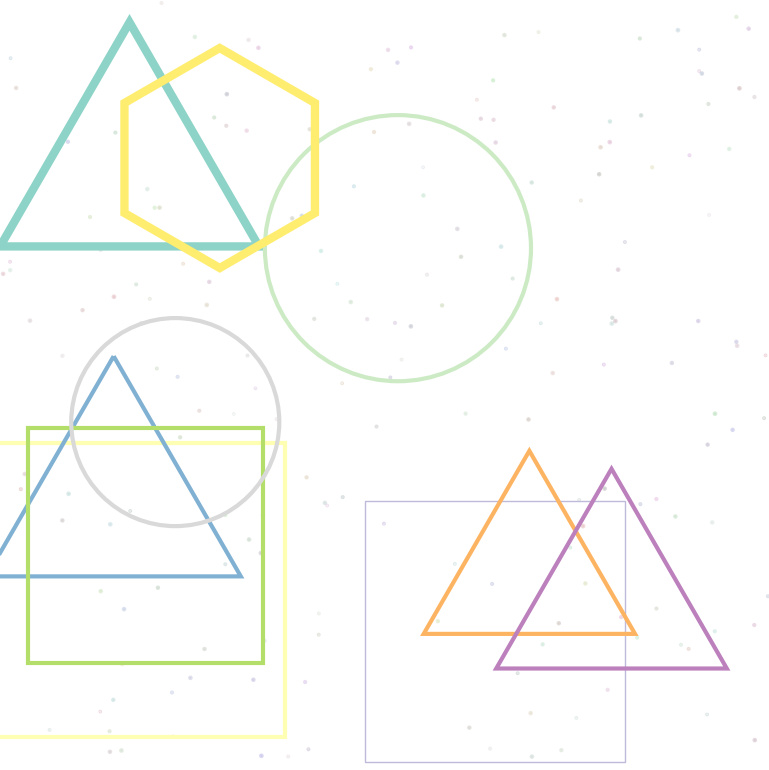[{"shape": "triangle", "thickness": 3, "radius": 0.97, "center": [0.168, 0.777]}, {"shape": "square", "thickness": 1.5, "radius": 0.95, "center": [0.179, 0.234]}, {"shape": "square", "thickness": 0.5, "radius": 0.85, "center": [0.643, 0.18]}, {"shape": "triangle", "thickness": 1.5, "radius": 0.95, "center": [0.148, 0.347]}, {"shape": "triangle", "thickness": 1.5, "radius": 0.79, "center": [0.687, 0.256]}, {"shape": "square", "thickness": 1.5, "radius": 0.76, "center": [0.189, 0.291]}, {"shape": "circle", "thickness": 1.5, "radius": 0.68, "center": [0.228, 0.452]}, {"shape": "triangle", "thickness": 1.5, "radius": 0.86, "center": [0.794, 0.218]}, {"shape": "circle", "thickness": 1.5, "radius": 0.86, "center": [0.517, 0.678]}, {"shape": "hexagon", "thickness": 3, "radius": 0.71, "center": [0.285, 0.795]}]